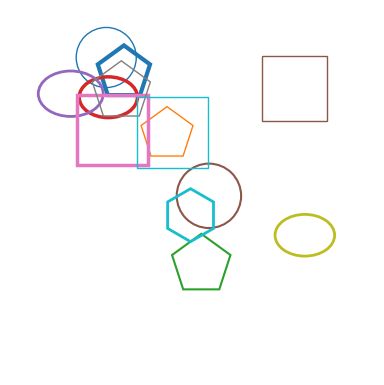[{"shape": "pentagon", "thickness": 3, "radius": 0.36, "center": [0.322, 0.811]}, {"shape": "circle", "thickness": 1, "radius": 0.39, "center": [0.276, 0.851]}, {"shape": "pentagon", "thickness": 1, "radius": 0.35, "center": [0.434, 0.652]}, {"shape": "pentagon", "thickness": 1.5, "radius": 0.4, "center": [0.523, 0.313]}, {"shape": "oval", "thickness": 2.5, "radius": 0.38, "center": [0.281, 0.747]}, {"shape": "oval", "thickness": 2, "radius": 0.42, "center": [0.184, 0.757]}, {"shape": "square", "thickness": 1, "radius": 0.43, "center": [0.765, 0.771]}, {"shape": "circle", "thickness": 1.5, "radius": 0.42, "center": [0.543, 0.491]}, {"shape": "square", "thickness": 2.5, "radius": 0.46, "center": [0.292, 0.662]}, {"shape": "pentagon", "thickness": 1, "radius": 0.4, "center": [0.315, 0.763]}, {"shape": "oval", "thickness": 2, "radius": 0.39, "center": [0.792, 0.389]}, {"shape": "square", "thickness": 1, "radius": 0.46, "center": [0.448, 0.656]}, {"shape": "hexagon", "thickness": 2, "radius": 0.34, "center": [0.495, 0.441]}]